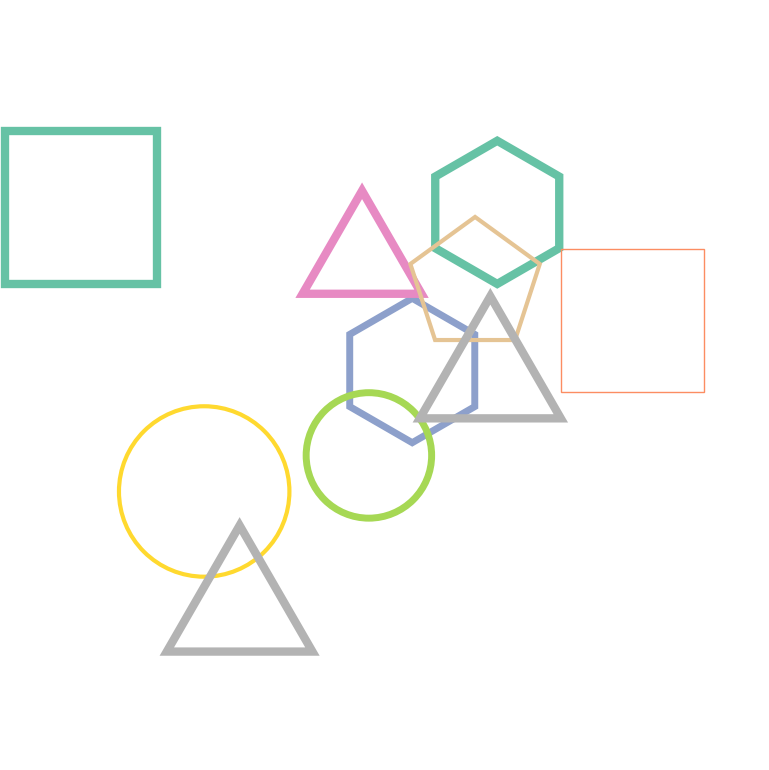[{"shape": "hexagon", "thickness": 3, "radius": 0.46, "center": [0.646, 0.724]}, {"shape": "square", "thickness": 3, "radius": 0.49, "center": [0.105, 0.731]}, {"shape": "square", "thickness": 0.5, "radius": 0.47, "center": [0.822, 0.584]}, {"shape": "hexagon", "thickness": 2.5, "radius": 0.47, "center": [0.535, 0.519]}, {"shape": "triangle", "thickness": 3, "radius": 0.45, "center": [0.47, 0.663]}, {"shape": "circle", "thickness": 2.5, "radius": 0.41, "center": [0.479, 0.409]}, {"shape": "circle", "thickness": 1.5, "radius": 0.55, "center": [0.265, 0.362]}, {"shape": "pentagon", "thickness": 1.5, "radius": 0.44, "center": [0.617, 0.63]}, {"shape": "triangle", "thickness": 3, "radius": 0.53, "center": [0.637, 0.51]}, {"shape": "triangle", "thickness": 3, "radius": 0.55, "center": [0.311, 0.208]}]